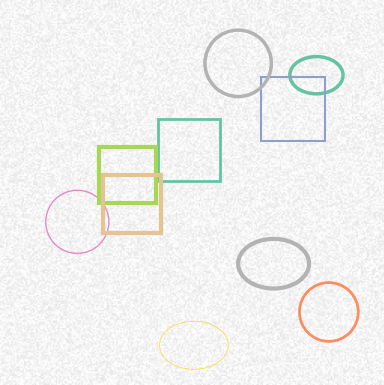[{"shape": "square", "thickness": 2, "radius": 0.4, "center": [0.491, 0.61]}, {"shape": "oval", "thickness": 2.5, "radius": 0.35, "center": [0.822, 0.805]}, {"shape": "circle", "thickness": 2, "radius": 0.38, "center": [0.854, 0.19]}, {"shape": "square", "thickness": 1.5, "radius": 0.42, "center": [0.761, 0.717]}, {"shape": "circle", "thickness": 1, "radius": 0.41, "center": [0.201, 0.424]}, {"shape": "square", "thickness": 3, "radius": 0.37, "center": [0.331, 0.545]}, {"shape": "oval", "thickness": 0.5, "radius": 0.45, "center": [0.504, 0.103]}, {"shape": "square", "thickness": 3, "radius": 0.38, "center": [0.343, 0.47]}, {"shape": "oval", "thickness": 3, "radius": 0.46, "center": [0.711, 0.315]}, {"shape": "circle", "thickness": 2.5, "radius": 0.43, "center": [0.619, 0.836]}]